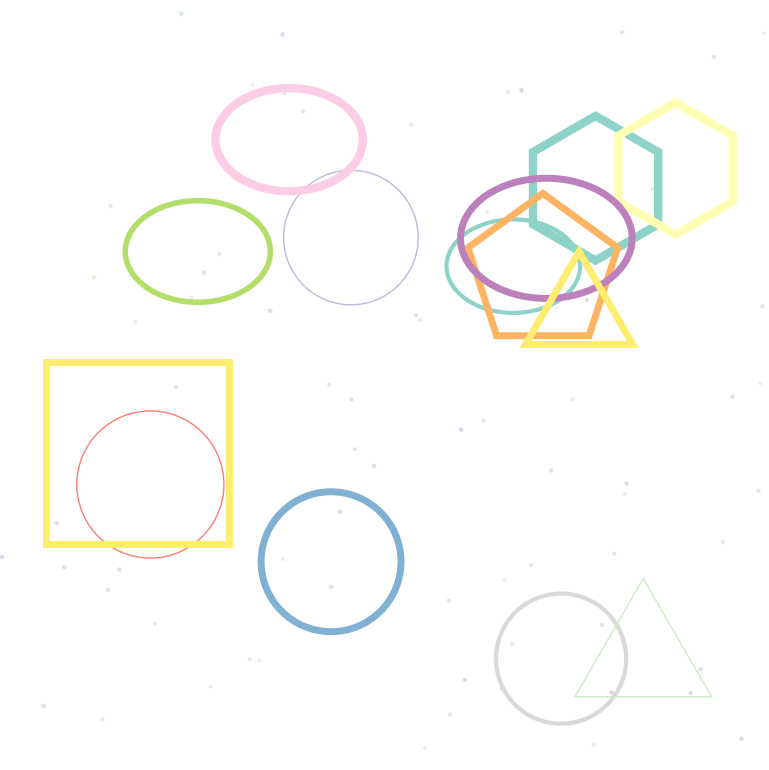[{"shape": "hexagon", "thickness": 3, "radius": 0.47, "center": [0.773, 0.756]}, {"shape": "oval", "thickness": 1.5, "radius": 0.43, "center": [0.667, 0.654]}, {"shape": "hexagon", "thickness": 3, "radius": 0.43, "center": [0.877, 0.781]}, {"shape": "circle", "thickness": 0.5, "radius": 0.44, "center": [0.456, 0.692]}, {"shape": "circle", "thickness": 0.5, "radius": 0.48, "center": [0.195, 0.371]}, {"shape": "circle", "thickness": 2.5, "radius": 0.45, "center": [0.43, 0.271]}, {"shape": "pentagon", "thickness": 2.5, "radius": 0.51, "center": [0.705, 0.647]}, {"shape": "oval", "thickness": 2, "radius": 0.47, "center": [0.257, 0.673]}, {"shape": "oval", "thickness": 3, "radius": 0.48, "center": [0.376, 0.819]}, {"shape": "circle", "thickness": 1.5, "radius": 0.42, "center": [0.729, 0.145]}, {"shape": "oval", "thickness": 2.5, "radius": 0.56, "center": [0.71, 0.69]}, {"shape": "triangle", "thickness": 0.5, "radius": 0.51, "center": [0.835, 0.146]}, {"shape": "square", "thickness": 2.5, "radius": 0.59, "center": [0.178, 0.412]}, {"shape": "triangle", "thickness": 2.5, "radius": 0.4, "center": [0.752, 0.593]}]